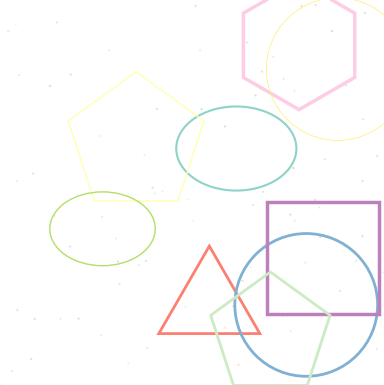[{"shape": "oval", "thickness": 1.5, "radius": 0.78, "center": [0.614, 0.614]}, {"shape": "pentagon", "thickness": 1, "radius": 0.93, "center": [0.353, 0.628]}, {"shape": "triangle", "thickness": 2, "radius": 0.76, "center": [0.544, 0.209]}, {"shape": "circle", "thickness": 2, "radius": 0.93, "center": [0.795, 0.208]}, {"shape": "oval", "thickness": 1, "radius": 0.68, "center": [0.266, 0.406]}, {"shape": "hexagon", "thickness": 2.5, "radius": 0.84, "center": [0.777, 0.882]}, {"shape": "square", "thickness": 2.5, "radius": 0.73, "center": [0.839, 0.33]}, {"shape": "pentagon", "thickness": 2, "radius": 0.81, "center": [0.702, 0.131]}, {"shape": "circle", "thickness": 0.5, "radius": 0.93, "center": [0.877, 0.82]}]